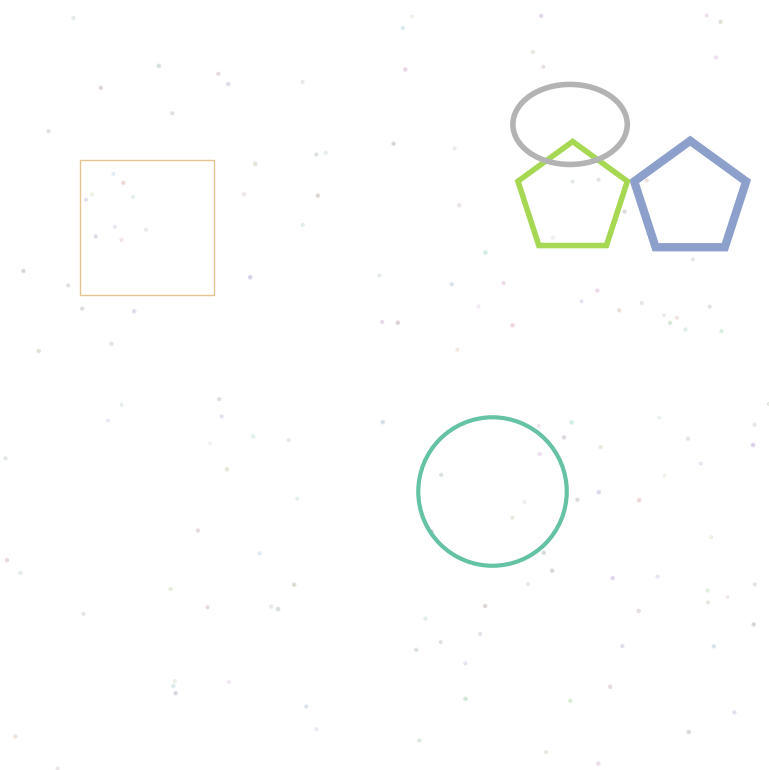[{"shape": "circle", "thickness": 1.5, "radius": 0.48, "center": [0.64, 0.362]}, {"shape": "pentagon", "thickness": 3, "radius": 0.38, "center": [0.896, 0.741]}, {"shape": "pentagon", "thickness": 2, "radius": 0.37, "center": [0.744, 0.742]}, {"shape": "square", "thickness": 0.5, "radius": 0.44, "center": [0.191, 0.705]}, {"shape": "oval", "thickness": 2, "radius": 0.37, "center": [0.74, 0.838]}]